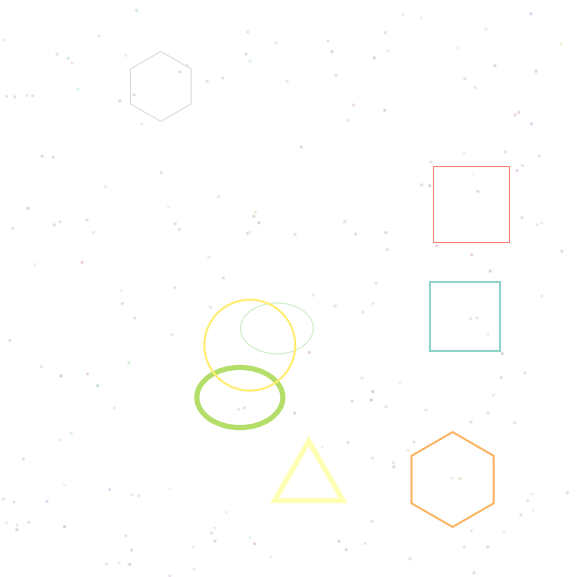[{"shape": "square", "thickness": 1, "radius": 0.3, "center": [0.806, 0.451]}, {"shape": "triangle", "thickness": 2.5, "radius": 0.34, "center": [0.535, 0.167]}, {"shape": "square", "thickness": 0.5, "radius": 0.33, "center": [0.815, 0.645]}, {"shape": "hexagon", "thickness": 1, "radius": 0.41, "center": [0.784, 0.169]}, {"shape": "oval", "thickness": 2.5, "radius": 0.37, "center": [0.415, 0.311]}, {"shape": "hexagon", "thickness": 0.5, "radius": 0.3, "center": [0.278, 0.849]}, {"shape": "oval", "thickness": 0.5, "radius": 0.31, "center": [0.479, 0.431]}, {"shape": "circle", "thickness": 1, "radius": 0.39, "center": [0.432, 0.401]}]